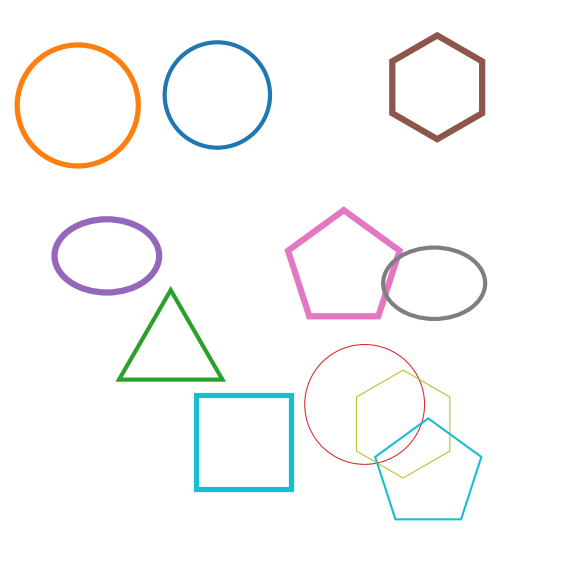[{"shape": "circle", "thickness": 2, "radius": 0.46, "center": [0.376, 0.835]}, {"shape": "circle", "thickness": 2.5, "radius": 0.52, "center": [0.135, 0.817]}, {"shape": "triangle", "thickness": 2, "radius": 0.52, "center": [0.296, 0.393]}, {"shape": "circle", "thickness": 0.5, "radius": 0.52, "center": [0.631, 0.299]}, {"shape": "oval", "thickness": 3, "radius": 0.45, "center": [0.185, 0.556]}, {"shape": "hexagon", "thickness": 3, "radius": 0.45, "center": [0.757, 0.848]}, {"shape": "pentagon", "thickness": 3, "radius": 0.51, "center": [0.595, 0.534]}, {"shape": "oval", "thickness": 2, "radius": 0.44, "center": [0.752, 0.509]}, {"shape": "hexagon", "thickness": 0.5, "radius": 0.47, "center": [0.698, 0.265]}, {"shape": "pentagon", "thickness": 1, "radius": 0.48, "center": [0.742, 0.178]}, {"shape": "square", "thickness": 2.5, "radius": 0.41, "center": [0.422, 0.234]}]